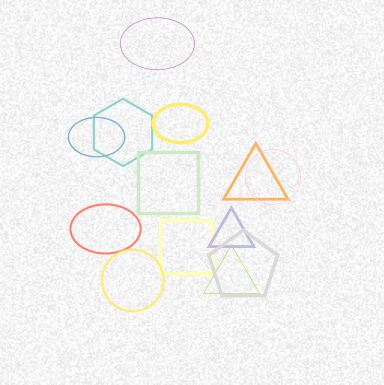[{"shape": "hexagon", "thickness": 1.5, "radius": 0.44, "center": [0.319, 0.656]}, {"shape": "square", "thickness": 2.5, "radius": 0.34, "center": [0.483, 0.361]}, {"shape": "triangle", "thickness": 2, "radius": 0.34, "center": [0.601, 0.393]}, {"shape": "oval", "thickness": 1.5, "radius": 0.46, "center": [0.274, 0.405]}, {"shape": "oval", "thickness": 1, "radius": 0.37, "center": [0.251, 0.644]}, {"shape": "triangle", "thickness": 2, "radius": 0.48, "center": [0.664, 0.531]}, {"shape": "triangle", "thickness": 0.5, "radius": 0.42, "center": [0.601, 0.28]}, {"shape": "circle", "thickness": 0.5, "radius": 0.36, "center": [0.709, 0.54]}, {"shape": "pentagon", "thickness": 2.5, "radius": 0.47, "center": [0.632, 0.308]}, {"shape": "oval", "thickness": 0.5, "radius": 0.48, "center": [0.409, 0.886]}, {"shape": "square", "thickness": 2.5, "radius": 0.39, "center": [0.436, 0.525]}, {"shape": "circle", "thickness": 1.5, "radius": 0.4, "center": [0.345, 0.272]}, {"shape": "oval", "thickness": 2.5, "radius": 0.36, "center": [0.469, 0.679]}]